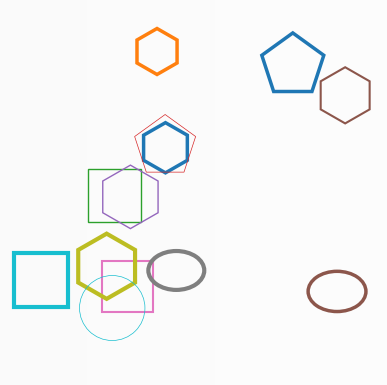[{"shape": "hexagon", "thickness": 2.5, "radius": 0.33, "center": [0.427, 0.616]}, {"shape": "pentagon", "thickness": 2.5, "radius": 0.42, "center": [0.756, 0.83]}, {"shape": "hexagon", "thickness": 2.5, "radius": 0.3, "center": [0.405, 0.866]}, {"shape": "square", "thickness": 1, "radius": 0.35, "center": [0.296, 0.493]}, {"shape": "pentagon", "thickness": 0.5, "radius": 0.41, "center": [0.426, 0.62]}, {"shape": "hexagon", "thickness": 1, "radius": 0.41, "center": [0.337, 0.489]}, {"shape": "hexagon", "thickness": 1.5, "radius": 0.36, "center": [0.891, 0.752]}, {"shape": "oval", "thickness": 2.5, "radius": 0.37, "center": [0.87, 0.243]}, {"shape": "square", "thickness": 1.5, "radius": 0.33, "center": [0.33, 0.256]}, {"shape": "oval", "thickness": 3, "radius": 0.36, "center": [0.455, 0.298]}, {"shape": "hexagon", "thickness": 3, "radius": 0.42, "center": [0.275, 0.308]}, {"shape": "circle", "thickness": 0.5, "radius": 0.42, "center": [0.29, 0.2]}, {"shape": "square", "thickness": 3, "radius": 0.35, "center": [0.106, 0.272]}]